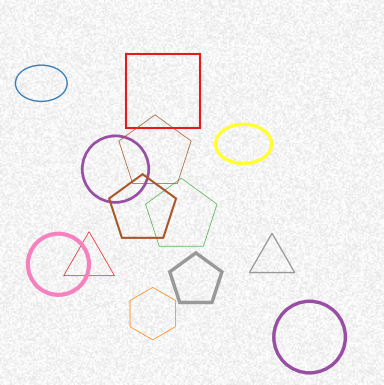[{"shape": "triangle", "thickness": 0.5, "radius": 0.38, "center": [0.231, 0.322]}, {"shape": "square", "thickness": 1.5, "radius": 0.48, "center": [0.423, 0.764]}, {"shape": "oval", "thickness": 1, "radius": 0.34, "center": [0.107, 0.784]}, {"shape": "pentagon", "thickness": 0.5, "radius": 0.49, "center": [0.471, 0.439]}, {"shape": "circle", "thickness": 2.5, "radius": 0.46, "center": [0.804, 0.124]}, {"shape": "circle", "thickness": 2, "radius": 0.43, "center": [0.3, 0.561]}, {"shape": "hexagon", "thickness": 0.5, "radius": 0.34, "center": [0.397, 0.185]}, {"shape": "oval", "thickness": 2.5, "radius": 0.36, "center": [0.633, 0.626]}, {"shape": "pentagon", "thickness": 0.5, "radius": 0.49, "center": [0.403, 0.603]}, {"shape": "pentagon", "thickness": 1.5, "radius": 0.46, "center": [0.37, 0.456]}, {"shape": "circle", "thickness": 3, "radius": 0.4, "center": [0.152, 0.314]}, {"shape": "triangle", "thickness": 1, "radius": 0.34, "center": [0.707, 0.326]}, {"shape": "pentagon", "thickness": 2.5, "radius": 0.36, "center": [0.509, 0.272]}]